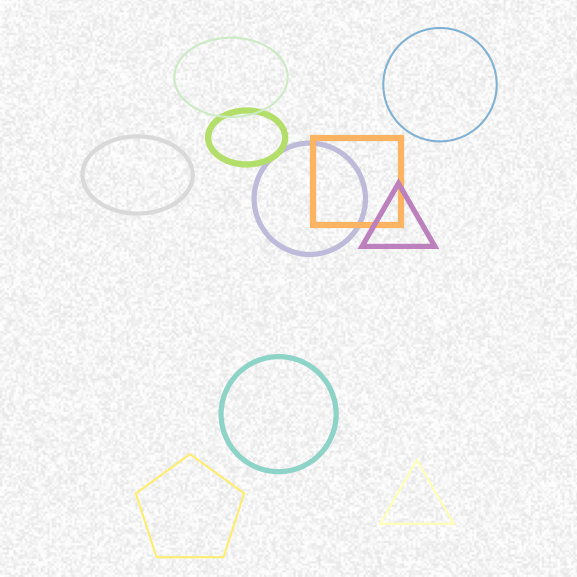[{"shape": "circle", "thickness": 2.5, "radius": 0.5, "center": [0.482, 0.282]}, {"shape": "triangle", "thickness": 1, "radius": 0.37, "center": [0.722, 0.129]}, {"shape": "circle", "thickness": 2.5, "radius": 0.48, "center": [0.536, 0.655]}, {"shape": "circle", "thickness": 1, "radius": 0.49, "center": [0.762, 0.852]}, {"shape": "square", "thickness": 3, "radius": 0.38, "center": [0.618, 0.685]}, {"shape": "oval", "thickness": 3, "radius": 0.33, "center": [0.427, 0.761]}, {"shape": "oval", "thickness": 2, "radius": 0.48, "center": [0.238, 0.696]}, {"shape": "triangle", "thickness": 2.5, "radius": 0.36, "center": [0.69, 0.609]}, {"shape": "oval", "thickness": 1, "radius": 0.49, "center": [0.4, 0.865]}, {"shape": "pentagon", "thickness": 1, "radius": 0.49, "center": [0.329, 0.114]}]